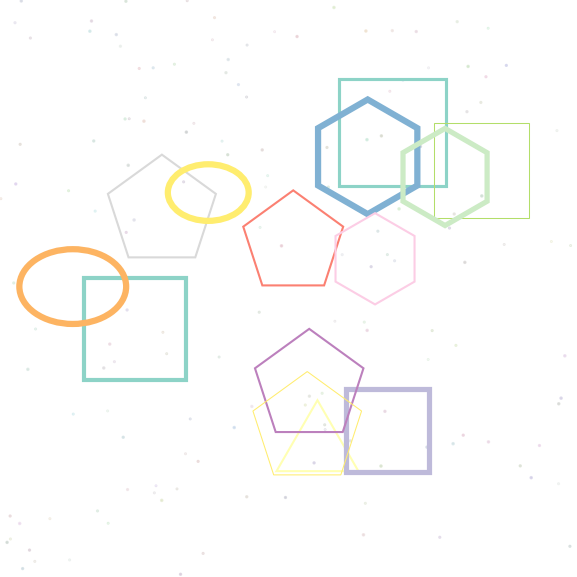[{"shape": "square", "thickness": 1.5, "radius": 0.46, "center": [0.68, 0.77]}, {"shape": "square", "thickness": 2, "radius": 0.44, "center": [0.234, 0.429]}, {"shape": "triangle", "thickness": 1, "radius": 0.41, "center": [0.55, 0.224]}, {"shape": "square", "thickness": 2.5, "radius": 0.36, "center": [0.671, 0.254]}, {"shape": "pentagon", "thickness": 1, "radius": 0.45, "center": [0.508, 0.579]}, {"shape": "hexagon", "thickness": 3, "radius": 0.5, "center": [0.637, 0.728]}, {"shape": "oval", "thickness": 3, "radius": 0.46, "center": [0.126, 0.503]}, {"shape": "square", "thickness": 0.5, "radius": 0.41, "center": [0.834, 0.704]}, {"shape": "hexagon", "thickness": 1, "radius": 0.4, "center": [0.649, 0.551]}, {"shape": "pentagon", "thickness": 1, "radius": 0.49, "center": [0.28, 0.633]}, {"shape": "pentagon", "thickness": 1, "radius": 0.49, "center": [0.535, 0.331]}, {"shape": "hexagon", "thickness": 2.5, "radius": 0.42, "center": [0.771, 0.693]}, {"shape": "pentagon", "thickness": 0.5, "radius": 0.49, "center": [0.532, 0.257]}, {"shape": "oval", "thickness": 3, "radius": 0.35, "center": [0.361, 0.666]}]